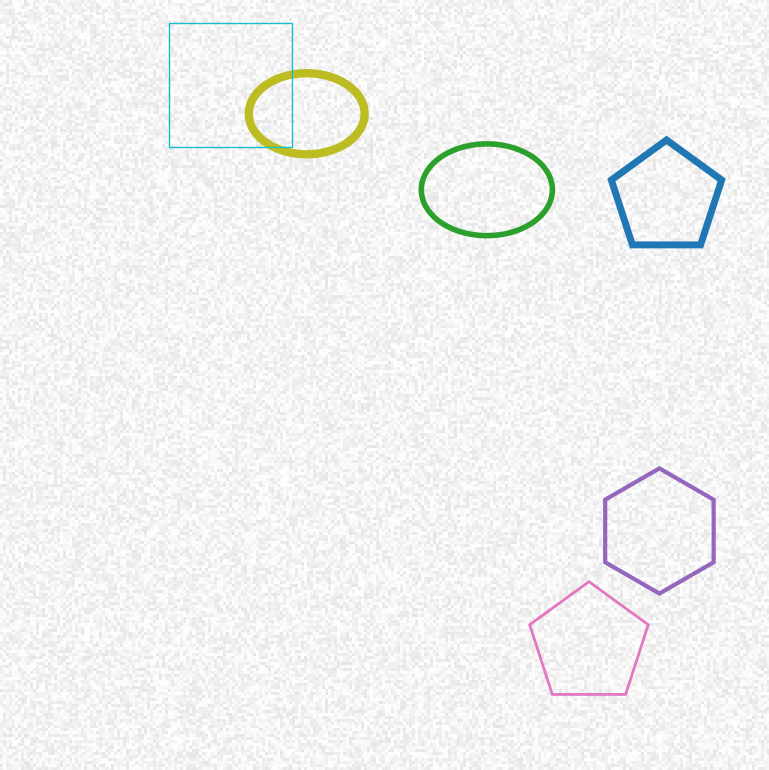[{"shape": "pentagon", "thickness": 2.5, "radius": 0.38, "center": [0.866, 0.743]}, {"shape": "oval", "thickness": 2, "radius": 0.43, "center": [0.632, 0.754]}, {"shape": "hexagon", "thickness": 1.5, "radius": 0.41, "center": [0.856, 0.31]}, {"shape": "pentagon", "thickness": 1, "radius": 0.4, "center": [0.765, 0.164]}, {"shape": "oval", "thickness": 3, "radius": 0.38, "center": [0.398, 0.852]}, {"shape": "square", "thickness": 0.5, "radius": 0.4, "center": [0.3, 0.89]}]